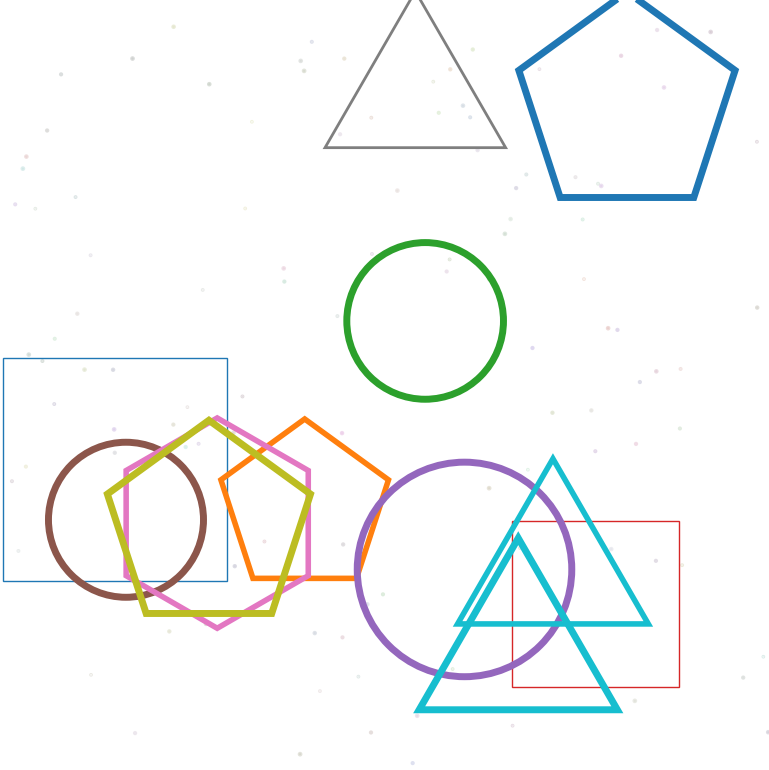[{"shape": "square", "thickness": 0.5, "radius": 0.73, "center": [0.149, 0.39]}, {"shape": "pentagon", "thickness": 2.5, "radius": 0.74, "center": [0.814, 0.863]}, {"shape": "pentagon", "thickness": 2, "radius": 0.57, "center": [0.396, 0.341]}, {"shape": "circle", "thickness": 2.5, "radius": 0.51, "center": [0.552, 0.583]}, {"shape": "square", "thickness": 0.5, "radius": 0.54, "center": [0.773, 0.216]}, {"shape": "circle", "thickness": 2.5, "radius": 0.7, "center": [0.603, 0.26]}, {"shape": "circle", "thickness": 2.5, "radius": 0.5, "center": [0.164, 0.325]}, {"shape": "hexagon", "thickness": 2, "radius": 0.68, "center": [0.282, 0.321]}, {"shape": "triangle", "thickness": 1, "radius": 0.68, "center": [0.539, 0.876]}, {"shape": "pentagon", "thickness": 2.5, "radius": 0.69, "center": [0.271, 0.315]}, {"shape": "triangle", "thickness": 2, "radius": 0.71, "center": [0.718, 0.261]}, {"shape": "triangle", "thickness": 2.5, "radius": 0.74, "center": [0.673, 0.153]}]